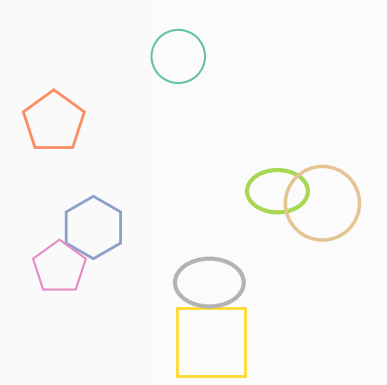[{"shape": "circle", "thickness": 1.5, "radius": 0.35, "center": [0.46, 0.853]}, {"shape": "pentagon", "thickness": 2, "radius": 0.41, "center": [0.139, 0.684]}, {"shape": "hexagon", "thickness": 2, "radius": 0.41, "center": [0.241, 0.409]}, {"shape": "pentagon", "thickness": 1.5, "radius": 0.36, "center": [0.153, 0.306]}, {"shape": "oval", "thickness": 3, "radius": 0.39, "center": [0.716, 0.503]}, {"shape": "square", "thickness": 2, "radius": 0.44, "center": [0.545, 0.111]}, {"shape": "circle", "thickness": 2.5, "radius": 0.48, "center": [0.832, 0.472]}, {"shape": "oval", "thickness": 3, "radius": 0.44, "center": [0.54, 0.266]}]